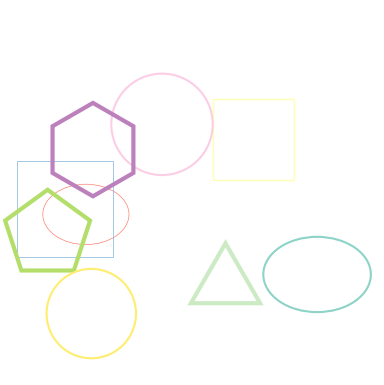[{"shape": "oval", "thickness": 1.5, "radius": 0.7, "center": [0.824, 0.287]}, {"shape": "square", "thickness": 1, "radius": 0.53, "center": [0.658, 0.638]}, {"shape": "oval", "thickness": 0.5, "radius": 0.56, "center": [0.223, 0.443]}, {"shape": "square", "thickness": 0.5, "radius": 0.62, "center": [0.17, 0.457]}, {"shape": "pentagon", "thickness": 3, "radius": 0.58, "center": [0.124, 0.391]}, {"shape": "circle", "thickness": 1.5, "radius": 0.66, "center": [0.421, 0.677]}, {"shape": "hexagon", "thickness": 3, "radius": 0.61, "center": [0.241, 0.611]}, {"shape": "triangle", "thickness": 3, "radius": 0.52, "center": [0.586, 0.264]}, {"shape": "circle", "thickness": 1.5, "radius": 0.58, "center": [0.237, 0.186]}]